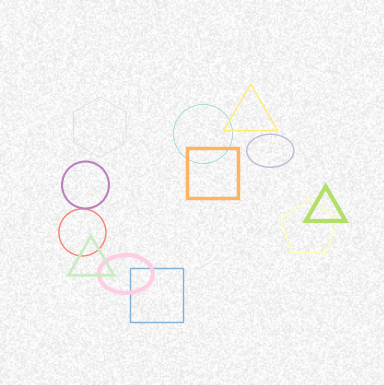[{"shape": "circle", "thickness": 0.5, "radius": 0.38, "center": [0.528, 0.652]}, {"shape": "pentagon", "thickness": 1, "radius": 0.39, "center": [0.803, 0.406]}, {"shape": "oval", "thickness": 1, "radius": 0.31, "center": [0.702, 0.608]}, {"shape": "circle", "thickness": 1, "radius": 0.31, "center": [0.214, 0.396]}, {"shape": "square", "thickness": 1, "radius": 0.35, "center": [0.407, 0.234]}, {"shape": "square", "thickness": 2.5, "radius": 0.33, "center": [0.552, 0.55]}, {"shape": "triangle", "thickness": 3, "radius": 0.3, "center": [0.846, 0.456]}, {"shape": "oval", "thickness": 3, "radius": 0.35, "center": [0.327, 0.288]}, {"shape": "hexagon", "thickness": 0.5, "radius": 0.39, "center": [0.259, 0.67]}, {"shape": "circle", "thickness": 1.5, "radius": 0.3, "center": [0.222, 0.519]}, {"shape": "triangle", "thickness": 2, "radius": 0.34, "center": [0.237, 0.319]}, {"shape": "triangle", "thickness": 1, "radius": 0.4, "center": [0.651, 0.701]}]